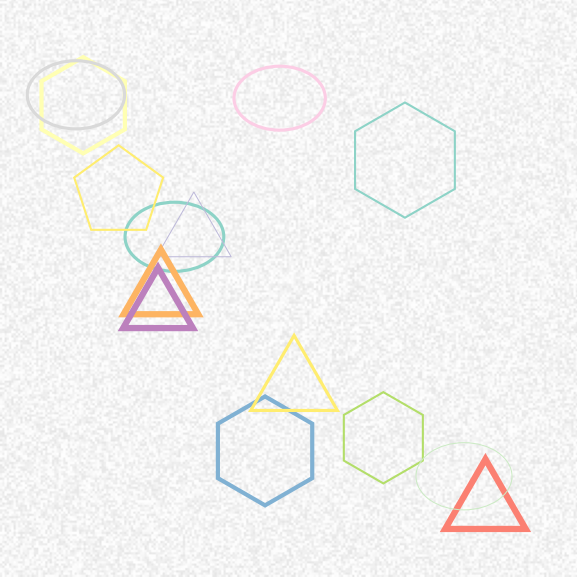[{"shape": "oval", "thickness": 1.5, "radius": 0.43, "center": [0.302, 0.589]}, {"shape": "hexagon", "thickness": 1, "radius": 0.5, "center": [0.701, 0.722]}, {"shape": "hexagon", "thickness": 2, "radius": 0.42, "center": [0.144, 0.817]}, {"shape": "triangle", "thickness": 0.5, "radius": 0.37, "center": [0.336, 0.592]}, {"shape": "triangle", "thickness": 3, "radius": 0.4, "center": [0.841, 0.123]}, {"shape": "hexagon", "thickness": 2, "radius": 0.47, "center": [0.459, 0.218]}, {"shape": "triangle", "thickness": 3, "radius": 0.37, "center": [0.279, 0.492]}, {"shape": "hexagon", "thickness": 1, "radius": 0.4, "center": [0.664, 0.241]}, {"shape": "oval", "thickness": 1.5, "radius": 0.4, "center": [0.484, 0.829]}, {"shape": "oval", "thickness": 1.5, "radius": 0.42, "center": [0.131, 0.835]}, {"shape": "triangle", "thickness": 3, "radius": 0.35, "center": [0.274, 0.466]}, {"shape": "oval", "thickness": 0.5, "radius": 0.42, "center": [0.803, 0.174]}, {"shape": "pentagon", "thickness": 1, "radius": 0.4, "center": [0.206, 0.667]}, {"shape": "triangle", "thickness": 1.5, "radius": 0.43, "center": [0.509, 0.332]}]